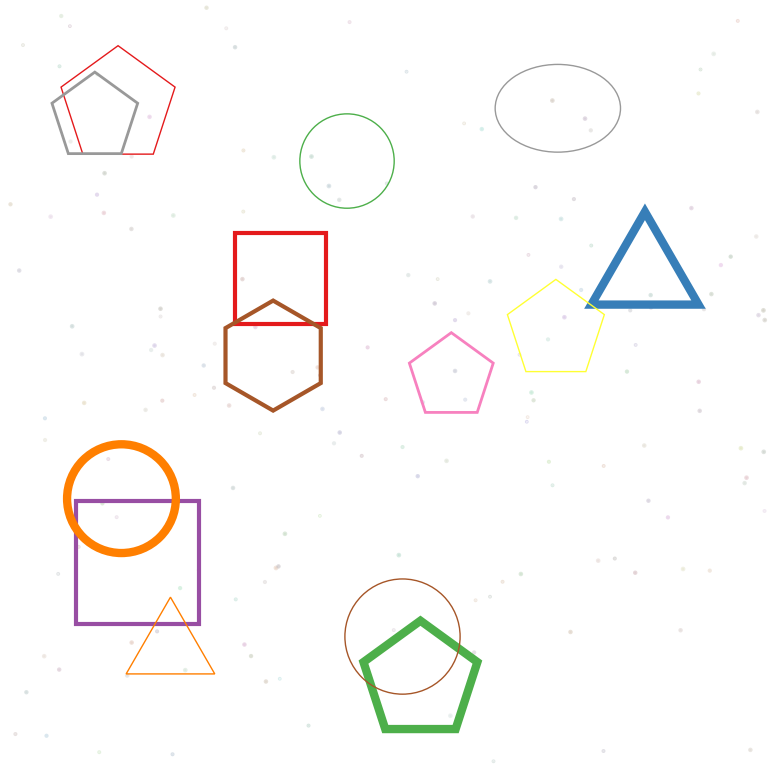[{"shape": "square", "thickness": 1.5, "radius": 0.29, "center": [0.364, 0.638]}, {"shape": "pentagon", "thickness": 0.5, "radius": 0.39, "center": [0.153, 0.863]}, {"shape": "triangle", "thickness": 3, "radius": 0.4, "center": [0.838, 0.645]}, {"shape": "circle", "thickness": 0.5, "radius": 0.31, "center": [0.451, 0.791]}, {"shape": "pentagon", "thickness": 3, "radius": 0.39, "center": [0.546, 0.116]}, {"shape": "square", "thickness": 1.5, "radius": 0.4, "center": [0.178, 0.27]}, {"shape": "circle", "thickness": 3, "radius": 0.35, "center": [0.158, 0.352]}, {"shape": "triangle", "thickness": 0.5, "radius": 0.33, "center": [0.221, 0.158]}, {"shape": "pentagon", "thickness": 0.5, "radius": 0.33, "center": [0.722, 0.571]}, {"shape": "hexagon", "thickness": 1.5, "radius": 0.36, "center": [0.355, 0.538]}, {"shape": "circle", "thickness": 0.5, "radius": 0.37, "center": [0.523, 0.173]}, {"shape": "pentagon", "thickness": 1, "radius": 0.29, "center": [0.586, 0.511]}, {"shape": "pentagon", "thickness": 1, "radius": 0.29, "center": [0.123, 0.848]}, {"shape": "oval", "thickness": 0.5, "radius": 0.41, "center": [0.724, 0.859]}]